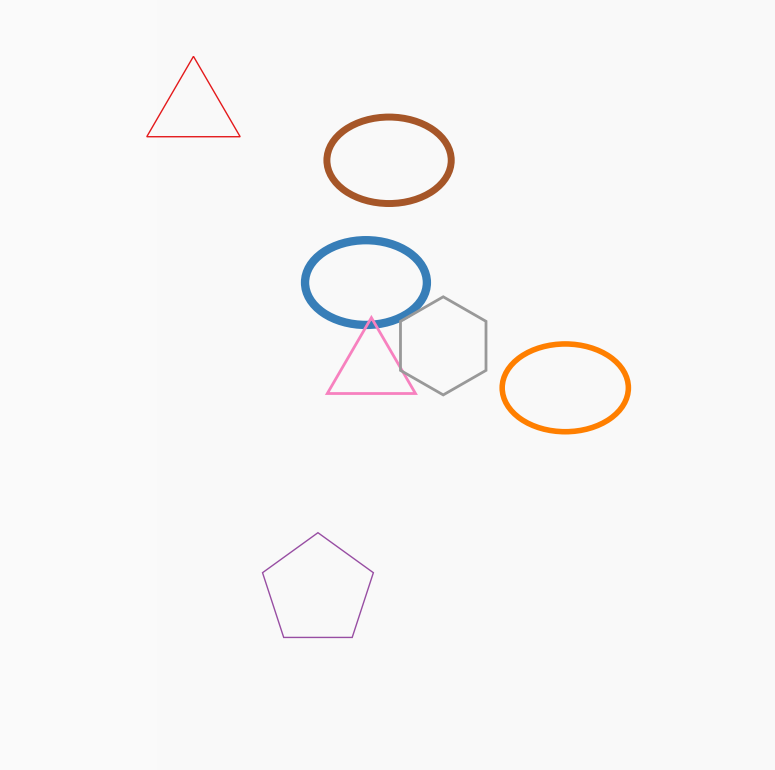[{"shape": "triangle", "thickness": 0.5, "radius": 0.35, "center": [0.25, 0.857]}, {"shape": "oval", "thickness": 3, "radius": 0.39, "center": [0.472, 0.633]}, {"shape": "pentagon", "thickness": 0.5, "radius": 0.38, "center": [0.41, 0.233]}, {"shape": "oval", "thickness": 2, "radius": 0.41, "center": [0.729, 0.496]}, {"shape": "oval", "thickness": 2.5, "radius": 0.4, "center": [0.502, 0.792]}, {"shape": "triangle", "thickness": 1, "radius": 0.33, "center": [0.479, 0.522]}, {"shape": "hexagon", "thickness": 1, "radius": 0.32, "center": [0.572, 0.551]}]